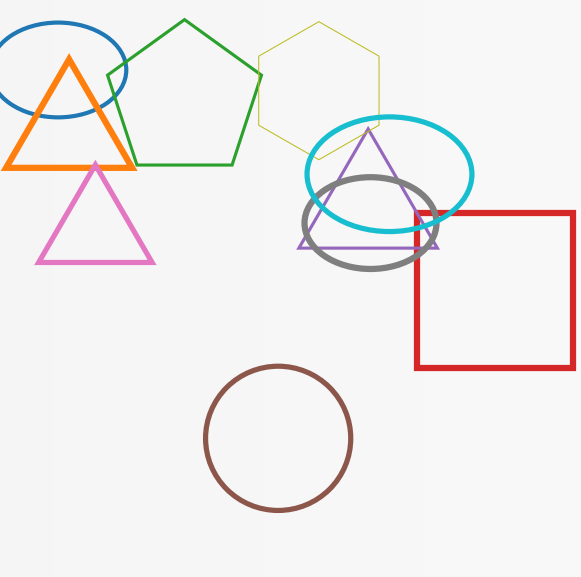[{"shape": "oval", "thickness": 2, "radius": 0.59, "center": [0.1, 0.878]}, {"shape": "triangle", "thickness": 3, "radius": 0.63, "center": [0.119, 0.771]}, {"shape": "pentagon", "thickness": 1.5, "radius": 0.7, "center": [0.317, 0.826]}, {"shape": "square", "thickness": 3, "radius": 0.67, "center": [0.852, 0.496]}, {"shape": "triangle", "thickness": 1.5, "radius": 0.69, "center": [0.633, 0.638]}, {"shape": "circle", "thickness": 2.5, "radius": 0.62, "center": [0.479, 0.24]}, {"shape": "triangle", "thickness": 2.5, "radius": 0.56, "center": [0.164, 0.601]}, {"shape": "oval", "thickness": 3, "radius": 0.57, "center": [0.637, 0.613]}, {"shape": "hexagon", "thickness": 0.5, "radius": 0.6, "center": [0.549, 0.842]}, {"shape": "oval", "thickness": 2.5, "radius": 0.71, "center": [0.67, 0.697]}]